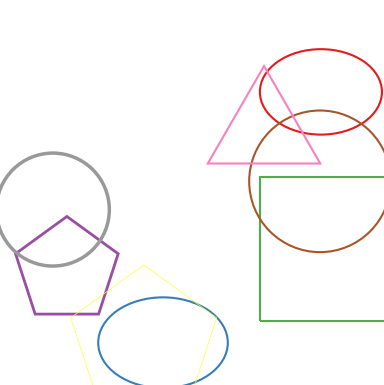[{"shape": "oval", "thickness": 1.5, "radius": 0.79, "center": [0.834, 0.761]}, {"shape": "oval", "thickness": 1.5, "radius": 0.84, "center": [0.423, 0.11]}, {"shape": "square", "thickness": 1.5, "radius": 0.93, "center": [0.863, 0.353]}, {"shape": "pentagon", "thickness": 2, "radius": 0.7, "center": [0.174, 0.298]}, {"shape": "pentagon", "thickness": 0.5, "radius": 1.0, "center": [0.373, 0.113]}, {"shape": "circle", "thickness": 1.5, "radius": 0.92, "center": [0.831, 0.529]}, {"shape": "triangle", "thickness": 1.5, "radius": 0.84, "center": [0.686, 0.66]}, {"shape": "circle", "thickness": 2.5, "radius": 0.73, "center": [0.137, 0.456]}]